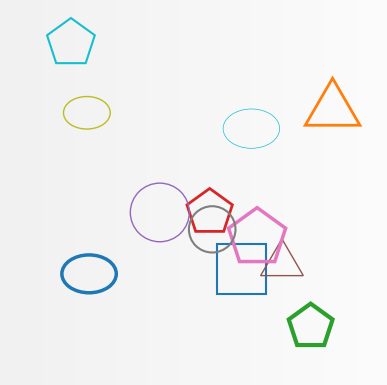[{"shape": "oval", "thickness": 2.5, "radius": 0.35, "center": [0.23, 0.289]}, {"shape": "square", "thickness": 1.5, "radius": 0.32, "center": [0.623, 0.301]}, {"shape": "triangle", "thickness": 2, "radius": 0.41, "center": [0.858, 0.715]}, {"shape": "pentagon", "thickness": 3, "radius": 0.3, "center": [0.802, 0.152]}, {"shape": "pentagon", "thickness": 2, "radius": 0.31, "center": [0.541, 0.449]}, {"shape": "circle", "thickness": 1, "radius": 0.38, "center": [0.412, 0.448]}, {"shape": "triangle", "thickness": 1, "radius": 0.32, "center": [0.728, 0.316]}, {"shape": "pentagon", "thickness": 2.5, "radius": 0.39, "center": [0.664, 0.383]}, {"shape": "circle", "thickness": 1.5, "radius": 0.3, "center": [0.548, 0.404]}, {"shape": "oval", "thickness": 1, "radius": 0.3, "center": [0.224, 0.707]}, {"shape": "pentagon", "thickness": 1.5, "radius": 0.32, "center": [0.183, 0.888]}, {"shape": "oval", "thickness": 0.5, "radius": 0.36, "center": [0.649, 0.666]}]